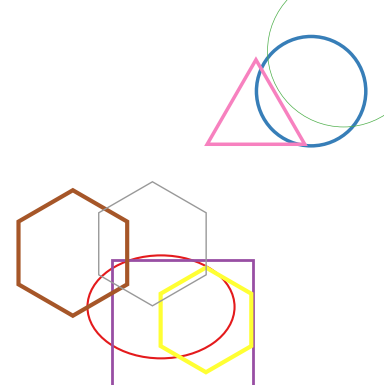[{"shape": "oval", "thickness": 1.5, "radius": 0.96, "center": [0.418, 0.203]}, {"shape": "circle", "thickness": 2.5, "radius": 0.71, "center": [0.808, 0.763]}, {"shape": "circle", "thickness": 0.5, "radius": 0.99, "center": [0.893, 0.868]}, {"shape": "square", "thickness": 2, "radius": 0.91, "center": [0.474, 0.142]}, {"shape": "hexagon", "thickness": 3, "radius": 0.68, "center": [0.535, 0.169]}, {"shape": "hexagon", "thickness": 3, "radius": 0.81, "center": [0.189, 0.343]}, {"shape": "triangle", "thickness": 2.5, "radius": 0.73, "center": [0.665, 0.698]}, {"shape": "hexagon", "thickness": 1, "radius": 0.81, "center": [0.396, 0.367]}]